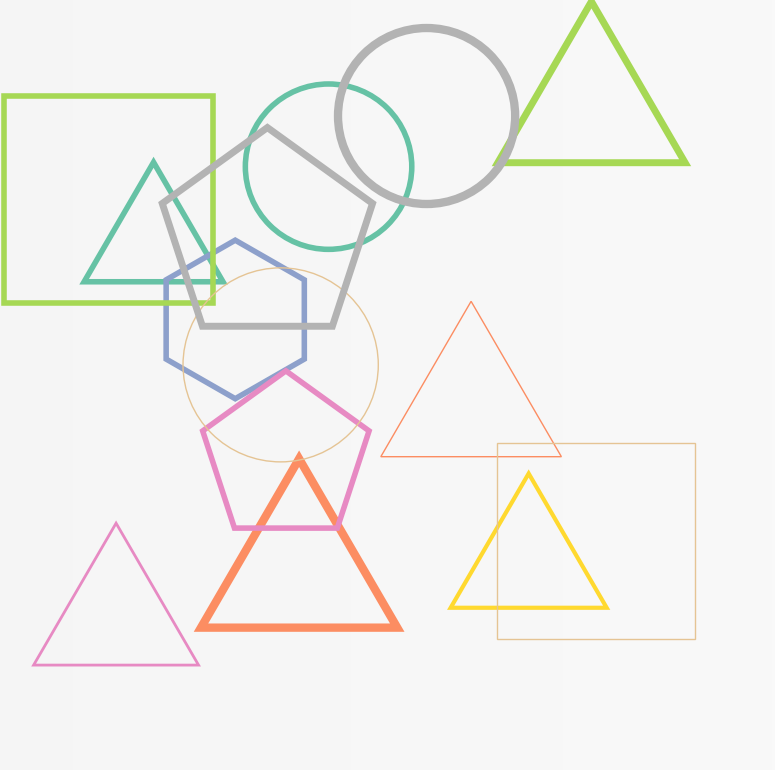[{"shape": "circle", "thickness": 2, "radius": 0.54, "center": [0.424, 0.784]}, {"shape": "triangle", "thickness": 2, "radius": 0.52, "center": [0.198, 0.686]}, {"shape": "triangle", "thickness": 3, "radius": 0.73, "center": [0.386, 0.258]}, {"shape": "triangle", "thickness": 0.5, "radius": 0.67, "center": [0.608, 0.474]}, {"shape": "hexagon", "thickness": 2, "radius": 0.51, "center": [0.304, 0.585]}, {"shape": "triangle", "thickness": 1, "radius": 0.61, "center": [0.15, 0.198]}, {"shape": "pentagon", "thickness": 2, "radius": 0.56, "center": [0.369, 0.405]}, {"shape": "triangle", "thickness": 2.5, "radius": 0.7, "center": [0.763, 0.858]}, {"shape": "square", "thickness": 2, "radius": 0.67, "center": [0.14, 0.741]}, {"shape": "triangle", "thickness": 1.5, "radius": 0.58, "center": [0.682, 0.269]}, {"shape": "circle", "thickness": 0.5, "radius": 0.63, "center": [0.362, 0.526]}, {"shape": "square", "thickness": 0.5, "radius": 0.64, "center": [0.769, 0.297]}, {"shape": "pentagon", "thickness": 2.5, "radius": 0.71, "center": [0.345, 0.692]}, {"shape": "circle", "thickness": 3, "radius": 0.57, "center": [0.55, 0.849]}]